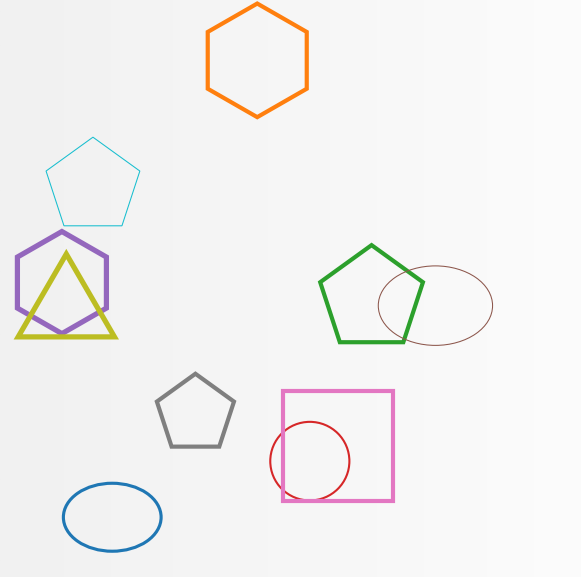[{"shape": "oval", "thickness": 1.5, "radius": 0.42, "center": [0.193, 0.103]}, {"shape": "hexagon", "thickness": 2, "radius": 0.49, "center": [0.443, 0.895]}, {"shape": "pentagon", "thickness": 2, "radius": 0.46, "center": [0.639, 0.482]}, {"shape": "circle", "thickness": 1, "radius": 0.34, "center": [0.533, 0.201]}, {"shape": "hexagon", "thickness": 2.5, "radius": 0.44, "center": [0.107, 0.51]}, {"shape": "oval", "thickness": 0.5, "radius": 0.49, "center": [0.749, 0.47]}, {"shape": "square", "thickness": 2, "radius": 0.47, "center": [0.581, 0.227]}, {"shape": "pentagon", "thickness": 2, "radius": 0.35, "center": [0.336, 0.282]}, {"shape": "triangle", "thickness": 2.5, "radius": 0.48, "center": [0.114, 0.464]}, {"shape": "pentagon", "thickness": 0.5, "radius": 0.42, "center": [0.16, 0.677]}]